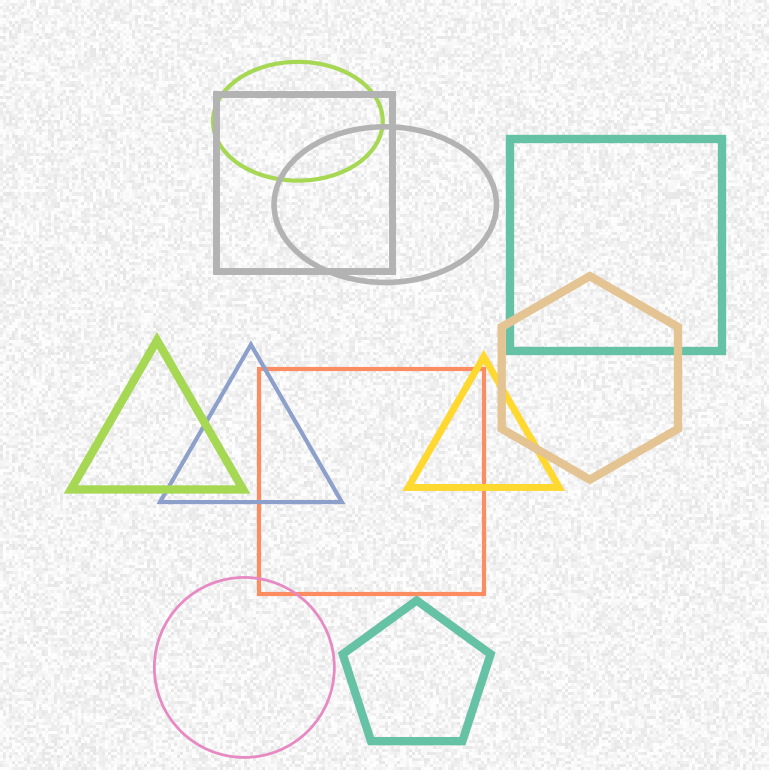[{"shape": "pentagon", "thickness": 3, "radius": 0.51, "center": [0.541, 0.119]}, {"shape": "square", "thickness": 3, "radius": 0.69, "center": [0.8, 0.682]}, {"shape": "square", "thickness": 1.5, "radius": 0.73, "center": [0.482, 0.375]}, {"shape": "triangle", "thickness": 1.5, "radius": 0.68, "center": [0.326, 0.416]}, {"shape": "circle", "thickness": 1, "radius": 0.58, "center": [0.317, 0.133]}, {"shape": "oval", "thickness": 1.5, "radius": 0.55, "center": [0.387, 0.843]}, {"shape": "triangle", "thickness": 3, "radius": 0.65, "center": [0.204, 0.429]}, {"shape": "triangle", "thickness": 2.5, "radius": 0.57, "center": [0.628, 0.424]}, {"shape": "hexagon", "thickness": 3, "radius": 0.66, "center": [0.766, 0.509]}, {"shape": "square", "thickness": 2.5, "radius": 0.57, "center": [0.395, 0.763]}, {"shape": "oval", "thickness": 2, "radius": 0.72, "center": [0.5, 0.734]}]